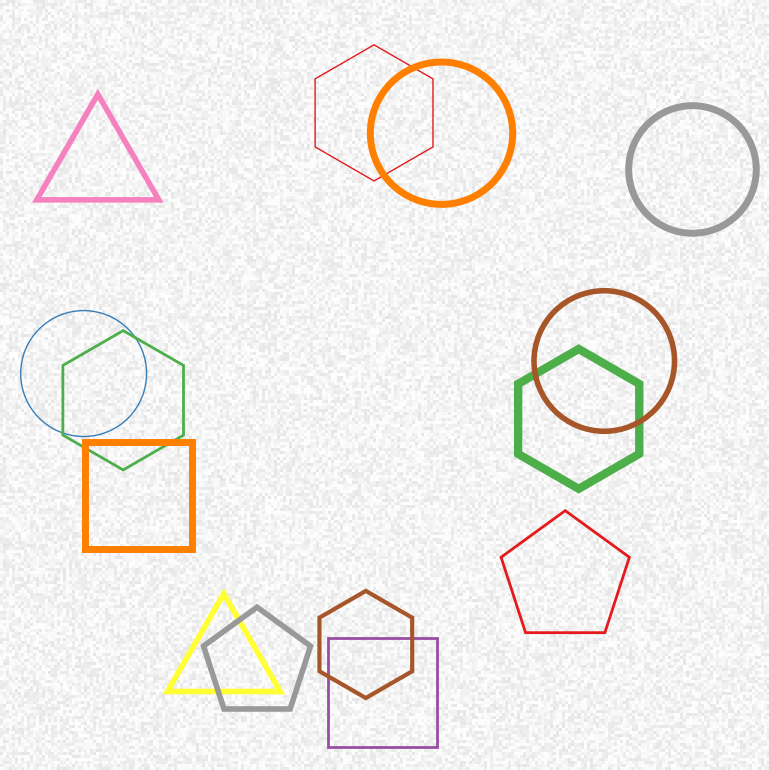[{"shape": "pentagon", "thickness": 1, "radius": 0.44, "center": [0.734, 0.249]}, {"shape": "hexagon", "thickness": 0.5, "radius": 0.44, "center": [0.486, 0.853]}, {"shape": "circle", "thickness": 0.5, "radius": 0.41, "center": [0.109, 0.515]}, {"shape": "hexagon", "thickness": 1, "radius": 0.45, "center": [0.16, 0.48]}, {"shape": "hexagon", "thickness": 3, "radius": 0.45, "center": [0.752, 0.456]}, {"shape": "square", "thickness": 1, "radius": 0.35, "center": [0.497, 0.101]}, {"shape": "square", "thickness": 2.5, "radius": 0.35, "center": [0.18, 0.356]}, {"shape": "circle", "thickness": 2.5, "radius": 0.46, "center": [0.573, 0.827]}, {"shape": "triangle", "thickness": 2, "radius": 0.42, "center": [0.291, 0.144]}, {"shape": "circle", "thickness": 2, "radius": 0.46, "center": [0.785, 0.531]}, {"shape": "hexagon", "thickness": 1.5, "radius": 0.35, "center": [0.475, 0.163]}, {"shape": "triangle", "thickness": 2, "radius": 0.46, "center": [0.127, 0.786]}, {"shape": "circle", "thickness": 2.5, "radius": 0.41, "center": [0.899, 0.78]}, {"shape": "pentagon", "thickness": 2, "radius": 0.37, "center": [0.334, 0.138]}]